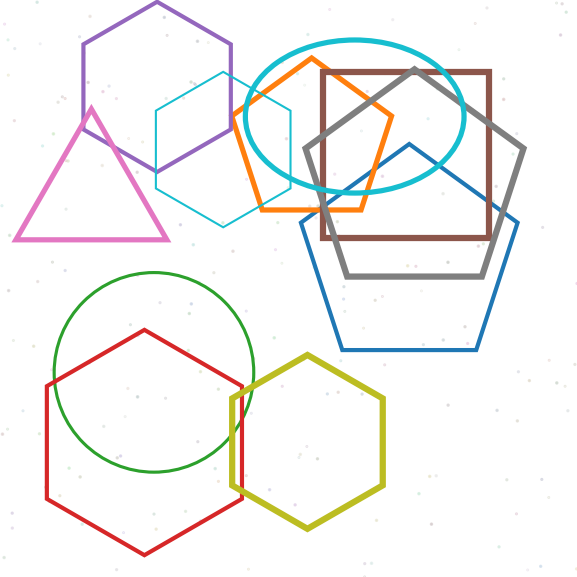[{"shape": "pentagon", "thickness": 2, "radius": 0.99, "center": [0.709, 0.553]}, {"shape": "pentagon", "thickness": 2.5, "radius": 0.73, "center": [0.54, 0.753]}, {"shape": "circle", "thickness": 1.5, "radius": 0.86, "center": [0.267, 0.354]}, {"shape": "hexagon", "thickness": 2, "radius": 0.98, "center": [0.25, 0.233]}, {"shape": "hexagon", "thickness": 2, "radius": 0.74, "center": [0.272, 0.849]}, {"shape": "square", "thickness": 3, "radius": 0.72, "center": [0.704, 0.731]}, {"shape": "triangle", "thickness": 2.5, "radius": 0.75, "center": [0.158, 0.659]}, {"shape": "pentagon", "thickness": 3, "radius": 0.99, "center": [0.718, 0.681]}, {"shape": "hexagon", "thickness": 3, "radius": 0.75, "center": [0.532, 0.234]}, {"shape": "hexagon", "thickness": 1, "radius": 0.67, "center": [0.386, 0.74]}, {"shape": "oval", "thickness": 2.5, "radius": 0.95, "center": [0.614, 0.797]}]